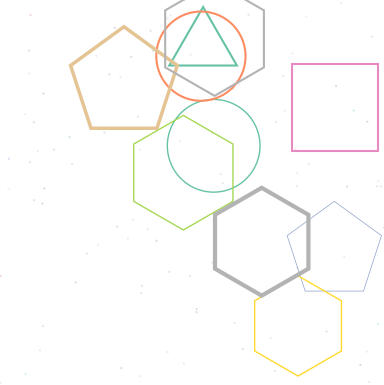[{"shape": "triangle", "thickness": 1.5, "radius": 0.51, "center": [0.528, 0.881]}, {"shape": "circle", "thickness": 1, "radius": 0.6, "center": [0.555, 0.621]}, {"shape": "circle", "thickness": 1.5, "radius": 0.58, "center": [0.522, 0.854]}, {"shape": "pentagon", "thickness": 0.5, "radius": 0.64, "center": [0.868, 0.348]}, {"shape": "square", "thickness": 1.5, "radius": 0.56, "center": [0.87, 0.721]}, {"shape": "hexagon", "thickness": 1, "radius": 0.74, "center": [0.476, 0.551]}, {"shape": "hexagon", "thickness": 1, "radius": 0.65, "center": [0.774, 0.153]}, {"shape": "pentagon", "thickness": 2.5, "radius": 0.73, "center": [0.322, 0.785]}, {"shape": "hexagon", "thickness": 3, "radius": 0.7, "center": [0.68, 0.372]}, {"shape": "hexagon", "thickness": 1.5, "radius": 0.74, "center": [0.557, 0.899]}]